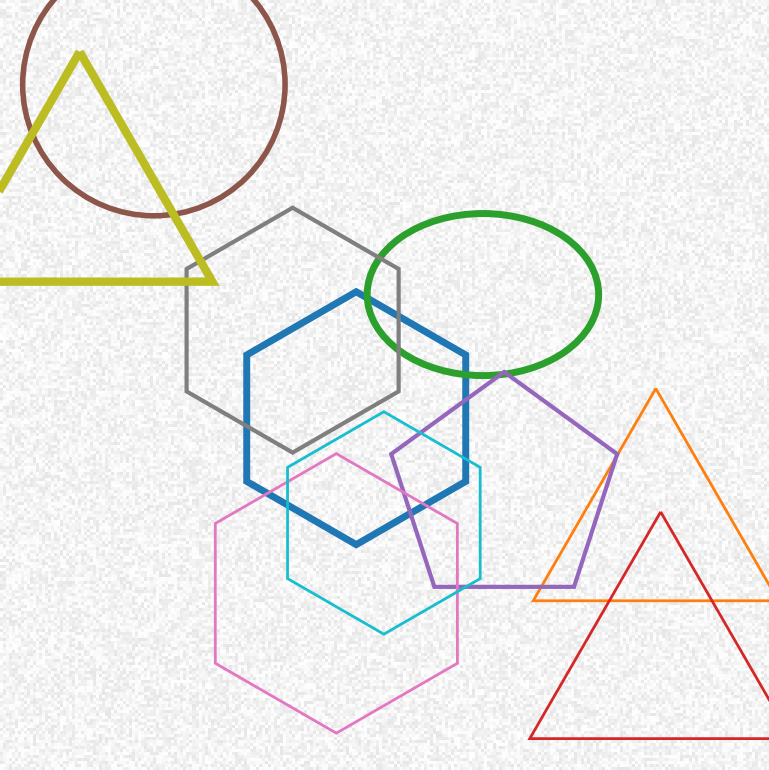[{"shape": "hexagon", "thickness": 2.5, "radius": 0.82, "center": [0.463, 0.457]}, {"shape": "triangle", "thickness": 1, "radius": 0.92, "center": [0.852, 0.312]}, {"shape": "oval", "thickness": 2.5, "radius": 0.75, "center": [0.627, 0.617]}, {"shape": "triangle", "thickness": 1, "radius": 0.98, "center": [0.858, 0.139]}, {"shape": "pentagon", "thickness": 1.5, "radius": 0.77, "center": [0.655, 0.363]}, {"shape": "circle", "thickness": 2, "radius": 0.85, "center": [0.2, 0.89]}, {"shape": "hexagon", "thickness": 1, "radius": 0.91, "center": [0.437, 0.229]}, {"shape": "hexagon", "thickness": 1.5, "radius": 0.79, "center": [0.38, 0.571]}, {"shape": "triangle", "thickness": 3, "radius": 1.0, "center": [0.103, 0.734]}, {"shape": "hexagon", "thickness": 1, "radius": 0.72, "center": [0.499, 0.321]}]